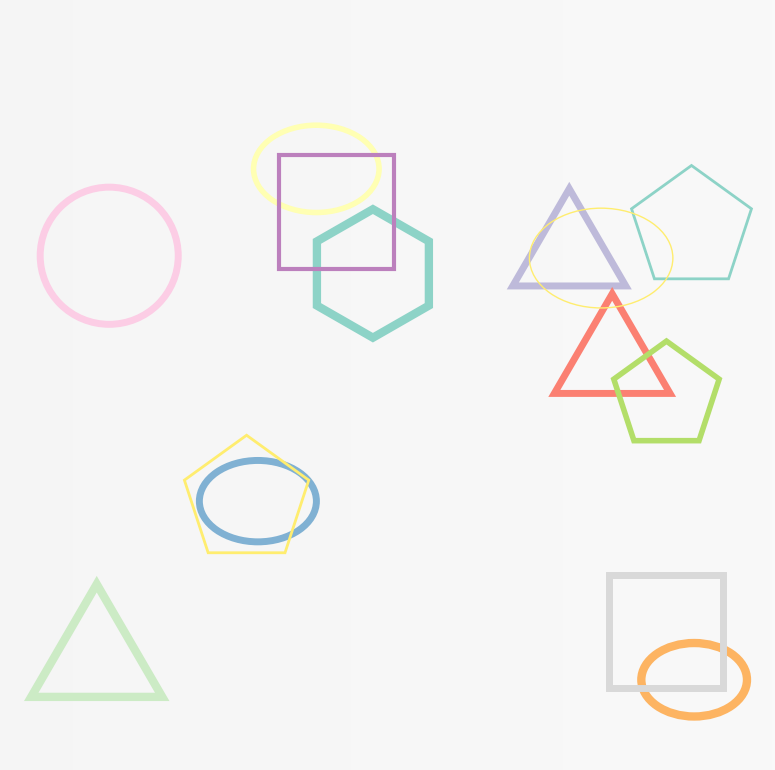[{"shape": "hexagon", "thickness": 3, "radius": 0.42, "center": [0.481, 0.645]}, {"shape": "pentagon", "thickness": 1, "radius": 0.41, "center": [0.892, 0.704]}, {"shape": "oval", "thickness": 2, "radius": 0.4, "center": [0.408, 0.781]}, {"shape": "triangle", "thickness": 2.5, "radius": 0.42, "center": [0.735, 0.671]}, {"shape": "triangle", "thickness": 2.5, "radius": 0.43, "center": [0.79, 0.532]}, {"shape": "oval", "thickness": 2.5, "radius": 0.38, "center": [0.333, 0.349]}, {"shape": "oval", "thickness": 3, "radius": 0.34, "center": [0.896, 0.117]}, {"shape": "pentagon", "thickness": 2, "radius": 0.36, "center": [0.86, 0.486]}, {"shape": "circle", "thickness": 2.5, "radius": 0.45, "center": [0.141, 0.668]}, {"shape": "square", "thickness": 2.5, "radius": 0.37, "center": [0.859, 0.18]}, {"shape": "square", "thickness": 1.5, "radius": 0.37, "center": [0.434, 0.725]}, {"shape": "triangle", "thickness": 3, "radius": 0.49, "center": [0.125, 0.144]}, {"shape": "oval", "thickness": 0.5, "radius": 0.46, "center": [0.776, 0.665]}, {"shape": "pentagon", "thickness": 1, "radius": 0.42, "center": [0.318, 0.35]}]